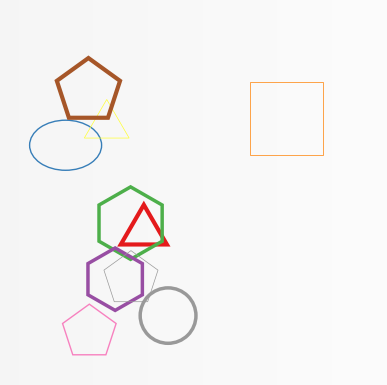[{"shape": "triangle", "thickness": 3, "radius": 0.34, "center": [0.371, 0.399]}, {"shape": "oval", "thickness": 1, "radius": 0.46, "center": [0.169, 0.623]}, {"shape": "hexagon", "thickness": 2.5, "radius": 0.47, "center": [0.337, 0.42]}, {"shape": "hexagon", "thickness": 2.5, "radius": 0.41, "center": [0.297, 0.275]}, {"shape": "square", "thickness": 0.5, "radius": 0.47, "center": [0.74, 0.692]}, {"shape": "triangle", "thickness": 0.5, "radius": 0.33, "center": [0.275, 0.675]}, {"shape": "pentagon", "thickness": 3, "radius": 0.43, "center": [0.228, 0.764]}, {"shape": "pentagon", "thickness": 1, "radius": 0.36, "center": [0.231, 0.137]}, {"shape": "circle", "thickness": 2.5, "radius": 0.36, "center": [0.434, 0.18]}, {"shape": "pentagon", "thickness": 0.5, "radius": 0.37, "center": [0.338, 0.276]}]